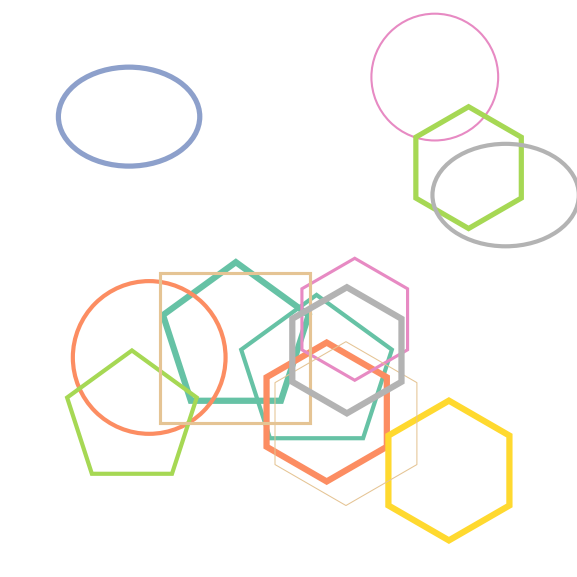[{"shape": "pentagon", "thickness": 2, "radius": 0.69, "center": [0.548, 0.351]}, {"shape": "pentagon", "thickness": 3, "radius": 0.66, "center": [0.408, 0.413]}, {"shape": "hexagon", "thickness": 3, "radius": 0.6, "center": [0.566, 0.286]}, {"shape": "circle", "thickness": 2, "radius": 0.66, "center": [0.258, 0.38]}, {"shape": "oval", "thickness": 2.5, "radius": 0.61, "center": [0.224, 0.797]}, {"shape": "circle", "thickness": 1, "radius": 0.55, "center": [0.753, 0.866]}, {"shape": "hexagon", "thickness": 1.5, "radius": 0.53, "center": [0.614, 0.446]}, {"shape": "pentagon", "thickness": 2, "radius": 0.59, "center": [0.228, 0.274]}, {"shape": "hexagon", "thickness": 2.5, "radius": 0.53, "center": [0.811, 0.709]}, {"shape": "hexagon", "thickness": 3, "radius": 0.6, "center": [0.777, 0.184]}, {"shape": "hexagon", "thickness": 0.5, "radius": 0.71, "center": [0.599, 0.266]}, {"shape": "square", "thickness": 1.5, "radius": 0.65, "center": [0.406, 0.396]}, {"shape": "hexagon", "thickness": 3, "radius": 0.55, "center": [0.601, 0.393]}, {"shape": "oval", "thickness": 2, "radius": 0.63, "center": [0.876, 0.661]}]